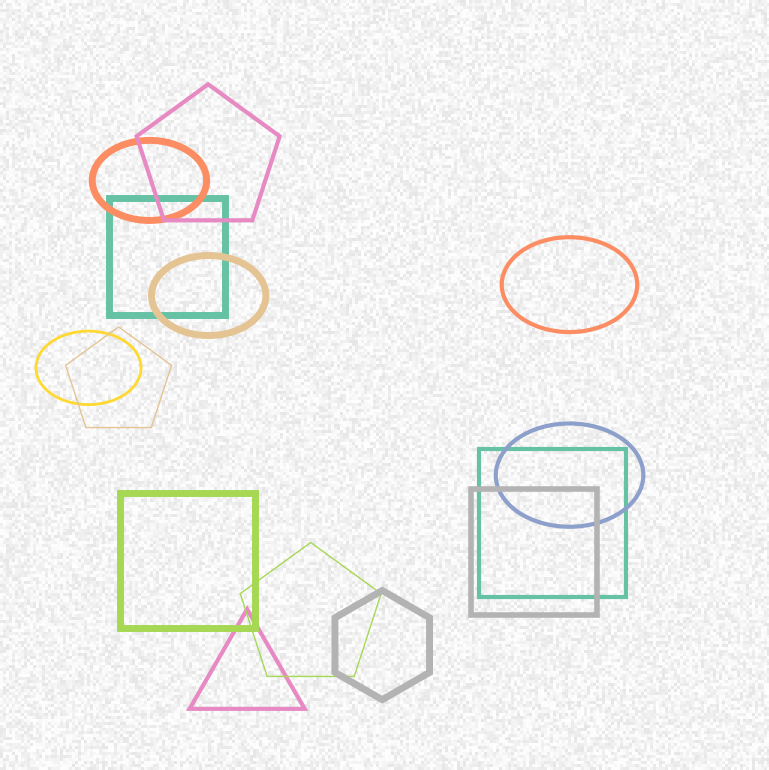[{"shape": "square", "thickness": 2.5, "radius": 0.38, "center": [0.217, 0.667]}, {"shape": "square", "thickness": 1.5, "radius": 0.48, "center": [0.717, 0.321]}, {"shape": "oval", "thickness": 1.5, "radius": 0.44, "center": [0.74, 0.63]}, {"shape": "oval", "thickness": 2.5, "radius": 0.37, "center": [0.194, 0.766]}, {"shape": "oval", "thickness": 1.5, "radius": 0.48, "center": [0.74, 0.383]}, {"shape": "triangle", "thickness": 1.5, "radius": 0.43, "center": [0.321, 0.123]}, {"shape": "pentagon", "thickness": 1.5, "radius": 0.49, "center": [0.27, 0.793]}, {"shape": "square", "thickness": 2.5, "radius": 0.44, "center": [0.243, 0.272]}, {"shape": "pentagon", "thickness": 0.5, "radius": 0.48, "center": [0.403, 0.199]}, {"shape": "oval", "thickness": 1, "radius": 0.34, "center": [0.115, 0.522]}, {"shape": "oval", "thickness": 2.5, "radius": 0.37, "center": [0.271, 0.616]}, {"shape": "pentagon", "thickness": 0.5, "radius": 0.36, "center": [0.154, 0.503]}, {"shape": "hexagon", "thickness": 2.5, "radius": 0.35, "center": [0.496, 0.162]}, {"shape": "square", "thickness": 2, "radius": 0.41, "center": [0.694, 0.283]}]